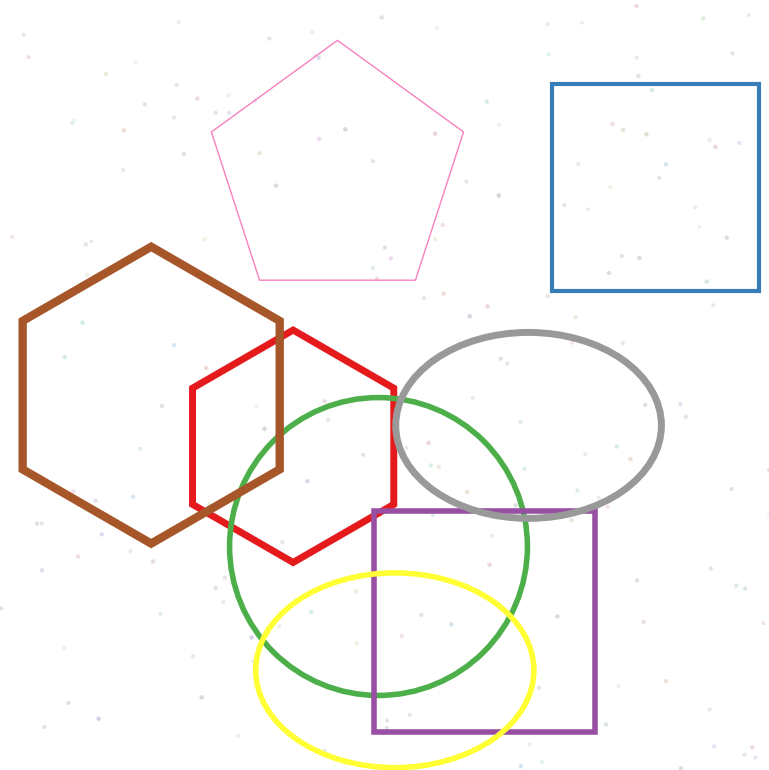[{"shape": "hexagon", "thickness": 2.5, "radius": 0.75, "center": [0.381, 0.42]}, {"shape": "square", "thickness": 1.5, "radius": 0.67, "center": [0.852, 0.757]}, {"shape": "circle", "thickness": 2, "radius": 0.97, "center": [0.492, 0.29]}, {"shape": "square", "thickness": 2, "radius": 0.72, "center": [0.629, 0.193]}, {"shape": "oval", "thickness": 2, "radius": 0.9, "center": [0.513, 0.13]}, {"shape": "hexagon", "thickness": 3, "radius": 0.96, "center": [0.196, 0.487]}, {"shape": "pentagon", "thickness": 0.5, "radius": 0.86, "center": [0.438, 0.775]}, {"shape": "oval", "thickness": 2.5, "radius": 0.86, "center": [0.686, 0.448]}]